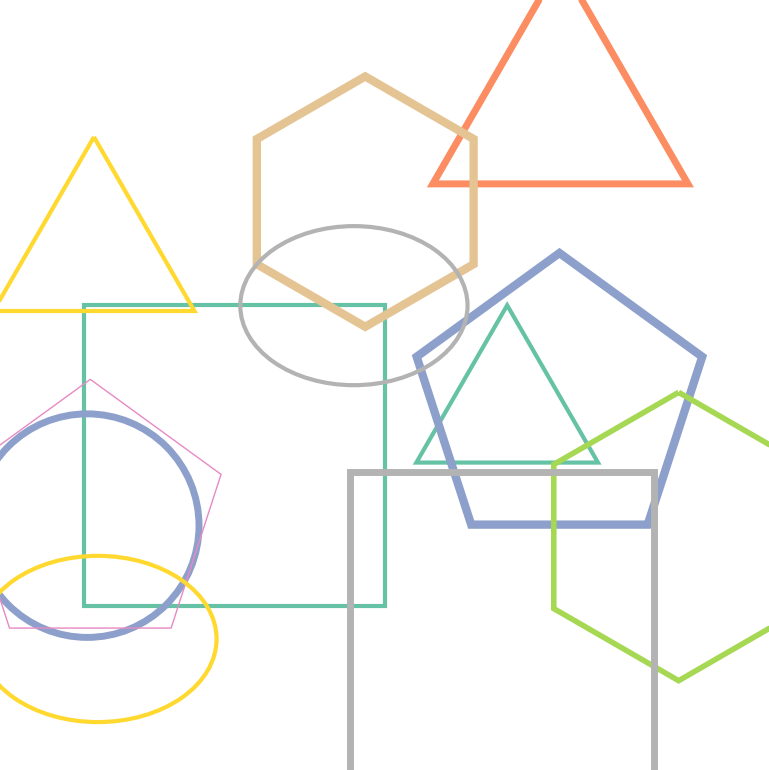[{"shape": "square", "thickness": 1.5, "radius": 0.98, "center": [0.305, 0.409]}, {"shape": "triangle", "thickness": 1.5, "radius": 0.68, "center": [0.659, 0.467]}, {"shape": "triangle", "thickness": 2.5, "radius": 0.96, "center": [0.728, 0.857]}, {"shape": "pentagon", "thickness": 3, "radius": 0.97, "center": [0.727, 0.476]}, {"shape": "circle", "thickness": 2.5, "radius": 0.73, "center": [0.113, 0.317]}, {"shape": "pentagon", "thickness": 0.5, "radius": 0.89, "center": [0.117, 0.329]}, {"shape": "hexagon", "thickness": 2, "radius": 0.94, "center": [0.881, 0.303]}, {"shape": "triangle", "thickness": 1.5, "radius": 0.75, "center": [0.122, 0.671]}, {"shape": "oval", "thickness": 1.5, "radius": 0.77, "center": [0.127, 0.17]}, {"shape": "hexagon", "thickness": 3, "radius": 0.81, "center": [0.474, 0.738]}, {"shape": "square", "thickness": 2.5, "radius": 0.99, "center": [0.652, 0.19]}, {"shape": "oval", "thickness": 1.5, "radius": 0.74, "center": [0.46, 0.603]}]